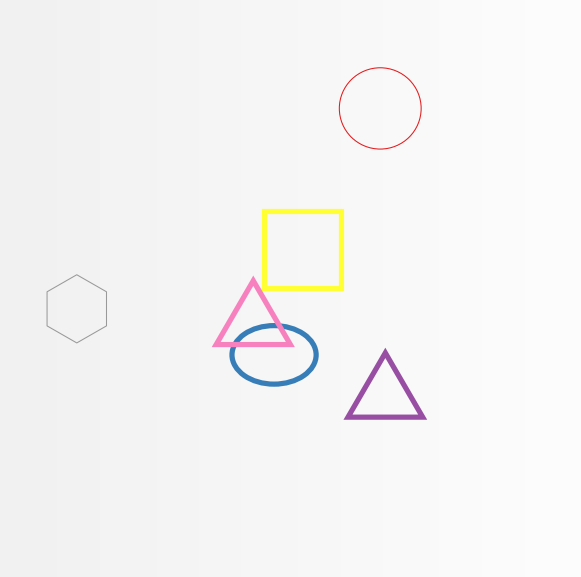[{"shape": "circle", "thickness": 0.5, "radius": 0.35, "center": [0.654, 0.811]}, {"shape": "oval", "thickness": 2.5, "radius": 0.36, "center": [0.471, 0.385]}, {"shape": "triangle", "thickness": 2.5, "radius": 0.37, "center": [0.663, 0.314]}, {"shape": "square", "thickness": 2.5, "radius": 0.33, "center": [0.521, 0.566]}, {"shape": "triangle", "thickness": 2.5, "radius": 0.37, "center": [0.436, 0.439]}, {"shape": "hexagon", "thickness": 0.5, "radius": 0.3, "center": [0.132, 0.464]}]